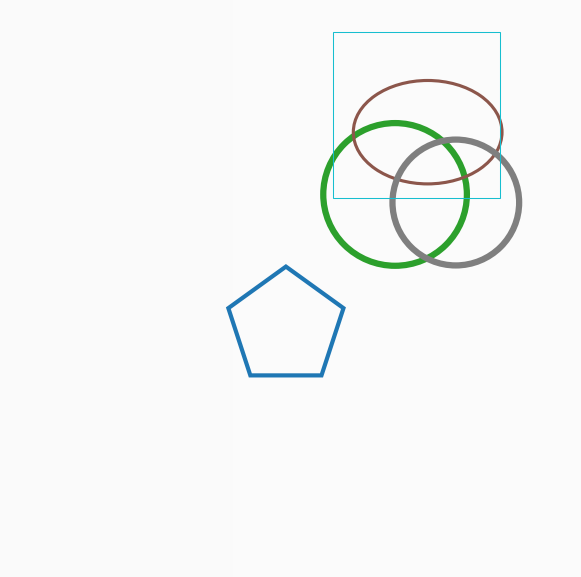[{"shape": "pentagon", "thickness": 2, "radius": 0.52, "center": [0.492, 0.433]}, {"shape": "circle", "thickness": 3, "radius": 0.62, "center": [0.68, 0.662]}, {"shape": "oval", "thickness": 1.5, "radius": 0.64, "center": [0.736, 0.77]}, {"shape": "circle", "thickness": 3, "radius": 0.54, "center": [0.784, 0.648]}, {"shape": "square", "thickness": 0.5, "radius": 0.72, "center": [0.716, 0.801]}]